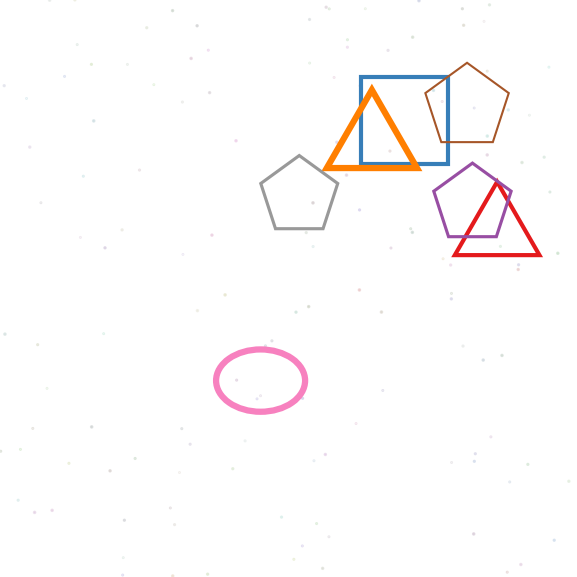[{"shape": "triangle", "thickness": 2, "radius": 0.42, "center": [0.861, 0.6]}, {"shape": "square", "thickness": 2, "radius": 0.38, "center": [0.7, 0.791]}, {"shape": "pentagon", "thickness": 1.5, "radius": 0.35, "center": [0.818, 0.646]}, {"shape": "triangle", "thickness": 3, "radius": 0.45, "center": [0.644, 0.753]}, {"shape": "pentagon", "thickness": 1, "radius": 0.38, "center": [0.809, 0.814]}, {"shape": "oval", "thickness": 3, "radius": 0.39, "center": [0.451, 0.34]}, {"shape": "pentagon", "thickness": 1.5, "radius": 0.35, "center": [0.518, 0.66]}]